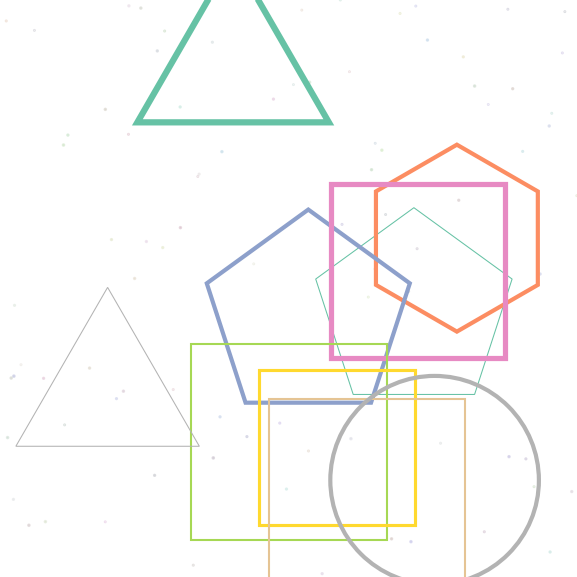[{"shape": "pentagon", "thickness": 0.5, "radius": 0.89, "center": [0.717, 0.461]}, {"shape": "triangle", "thickness": 3, "radius": 0.96, "center": [0.404, 0.883]}, {"shape": "hexagon", "thickness": 2, "radius": 0.81, "center": [0.791, 0.587]}, {"shape": "pentagon", "thickness": 2, "radius": 0.92, "center": [0.534, 0.451]}, {"shape": "square", "thickness": 2.5, "radius": 0.75, "center": [0.724, 0.53]}, {"shape": "square", "thickness": 1, "radius": 0.85, "center": [0.501, 0.234]}, {"shape": "square", "thickness": 1.5, "radius": 0.67, "center": [0.584, 0.224]}, {"shape": "square", "thickness": 1, "radius": 0.85, "center": [0.635, 0.138]}, {"shape": "circle", "thickness": 2, "radius": 0.9, "center": [0.753, 0.168]}, {"shape": "triangle", "thickness": 0.5, "radius": 0.92, "center": [0.186, 0.318]}]